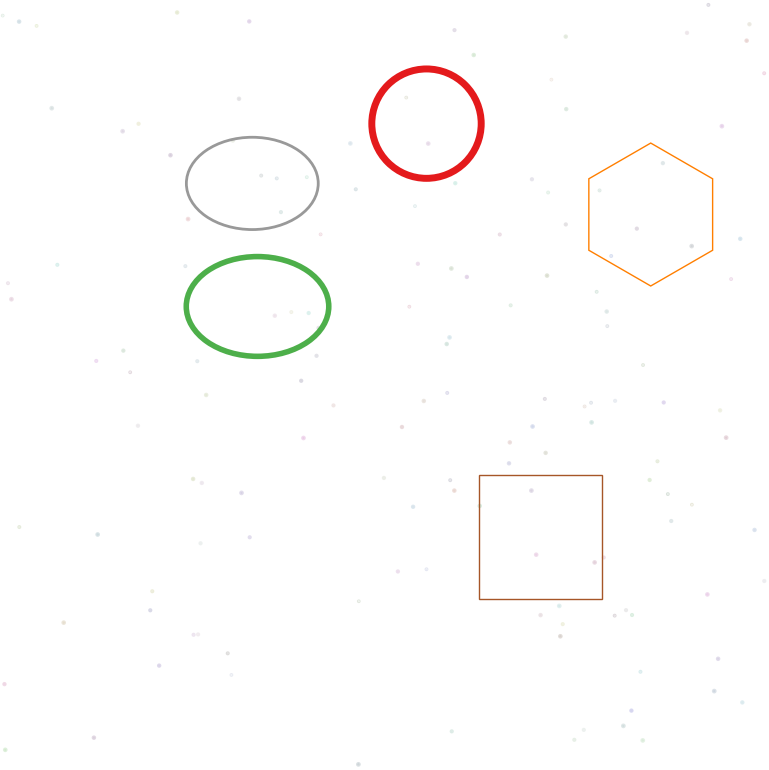[{"shape": "circle", "thickness": 2.5, "radius": 0.36, "center": [0.554, 0.839]}, {"shape": "oval", "thickness": 2, "radius": 0.46, "center": [0.334, 0.602]}, {"shape": "hexagon", "thickness": 0.5, "radius": 0.46, "center": [0.845, 0.721]}, {"shape": "square", "thickness": 0.5, "radius": 0.4, "center": [0.702, 0.302]}, {"shape": "oval", "thickness": 1, "radius": 0.43, "center": [0.328, 0.762]}]